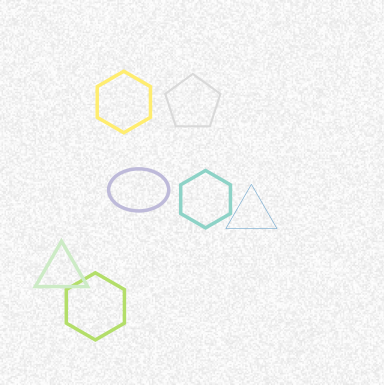[{"shape": "hexagon", "thickness": 2.5, "radius": 0.37, "center": [0.534, 0.483]}, {"shape": "oval", "thickness": 2.5, "radius": 0.39, "center": [0.36, 0.507]}, {"shape": "triangle", "thickness": 0.5, "radius": 0.38, "center": [0.653, 0.445]}, {"shape": "hexagon", "thickness": 2.5, "radius": 0.44, "center": [0.248, 0.204]}, {"shape": "pentagon", "thickness": 1.5, "radius": 0.38, "center": [0.501, 0.733]}, {"shape": "triangle", "thickness": 2.5, "radius": 0.39, "center": [0.16, 0.295]}, {"shape": "hexagon", "thickness": 2.5, "radius": 0.4, "center": [0.322, 0.735]}]